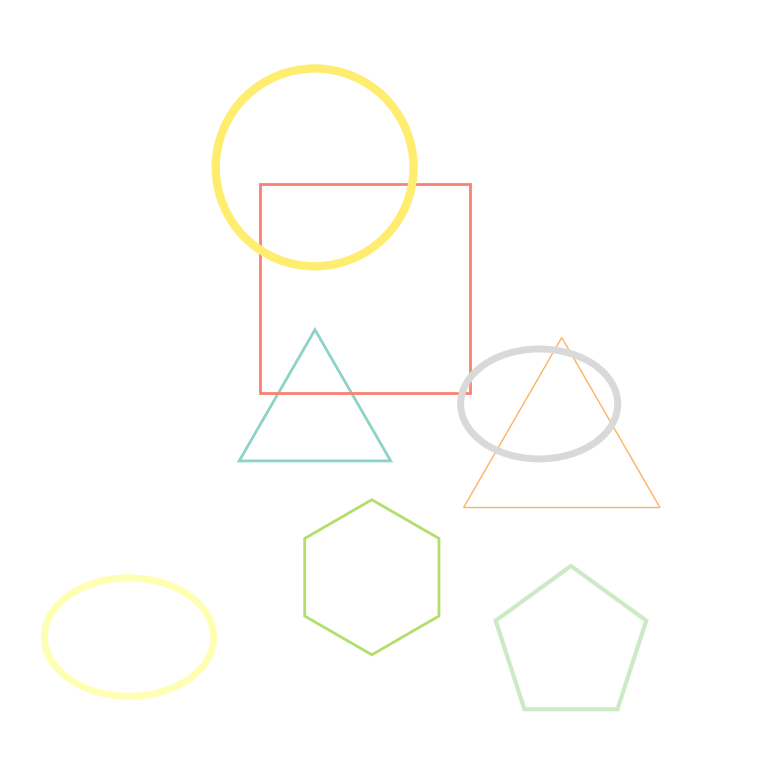[{"shape": "triangle", "thickness": 1, "radius": 0.57, "center": [0.409, 0.458]}, {"shape": "oval", "thickness": 2.5, "radius": 0.55, "center": [0.168, 0.173]}, {"shape": "square", "thickness": 1, "radius": 0.68, "center": [0.474, 0.625]}, {"shape": "triangle", "thickness": 0.5, "radius": 0.74, "center": [0.73, 0.414]}, {"shape": "hexagon", "thickness": 1, "radius": 0.5, "center": [0.483, 0.25]}, {"shape": "oval", "thickness": 2.5, "radius": 0.51, "center": [0.7, 0.475]}, {"shape": "pentagon", "thickness": 1.5, "radius": 0.51, "center": [0.742, 0.162]}, {"shape": "circle", "thickness": 3, "radius": 0.64, "center": [0.409, 0.783]}]